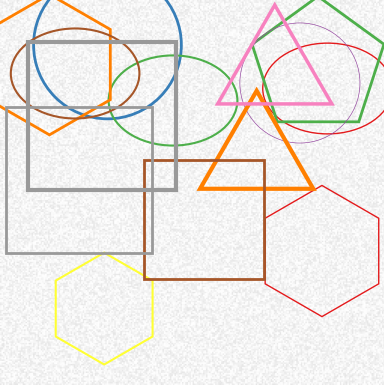[{"shape": "oval", "thickness": 1, "radius": 0.84, "center": [0.851, 0.77]}, {"shape": "hexagon", "thickness": 1, "radius": 0.85, "center": [0.836, 0.348]}, {"shape": "circle", "thickness": 2, "radius": 0.96, "center": [0.279, 0.883]}, {"shape": "pentagon", "thickness": 2, "radius": 0.9, "center": [0.826, 0.829]}, {"shape": "oval", "thickness": 1.5, "radius": 0.84, "center": [0.449, 0.739]}, {"shape": "circle", "thickness": 0.5, "radius": 0.78, "center": [0.779, 0.784]}, {"shape": "hexagon", "thickness": 2, "radius": 0.91, "center": [0.128, 0.832]}, {"shape": "triangle", "thickness": 3, "radius": 0.85, "center": [0.667, 0.595]}, {"shape": "hexagon", "thickness": 1.5, "radius": 0.73, "center": [0.271, 0.199]}, {"shape": "square", "thickness": 2, "radius": 0.77, "center": [0.53, 0.429]}, {"shape": "oval", "thickness": 1.5, "radius": 0.84, "center": [0.195, 0.809]}, {"shape": "triangle", "thickness": 2.5, "radius": 0.86, "center": [0.714, 0.816]}, {"shape": "square", "thickness": 3, "radius": 0.96, "center": [0.265, 0.698]}, {"shape": "square", "thickness": 2, "radius": 0.95, "center": [0.205, 0.533]}]